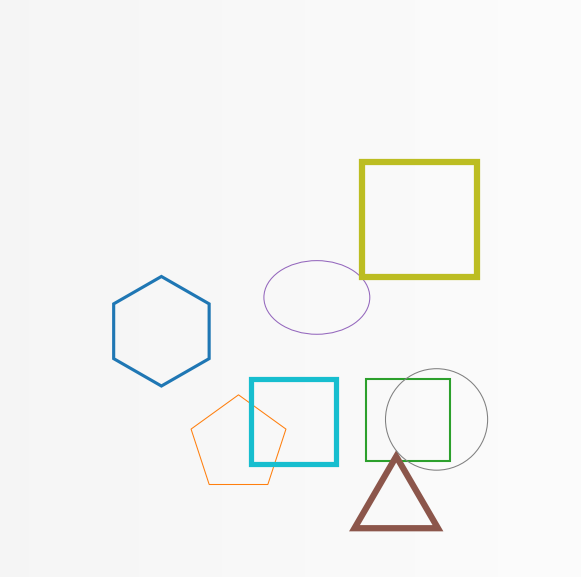[{"shape": "hexagon", "thickness": 1.5, "radius": 0.47, "center": [0.278, 0.426]}, {"shape": "pentagon", "thickness": 0.5, "radius": 0.43, "center": [0.41, 0.23]}, {"shape": "square", "thickness": 1, "radius": 0.36, "center": [0.702, 0.272]}, {"shape": "oval", "thickness": 0.5, "radius": 0.46, "center": [0.545, 0.484]}, {"shape": "triangle", "thickness": 3, "radius": 0.41, "center": [0.682, 0.126]}, {"shape": "circle", "thickness": 0.5, "radius": 0.44, "center": [0.751, 0.273]}, {"shape": "square", "thickness": 3, "radius": 0.5, "center": [0.722, 0.619]}, {"shape": "square", "thickness": 2.5, "radius": 0.37, "center": [0.506, 0.27]}]